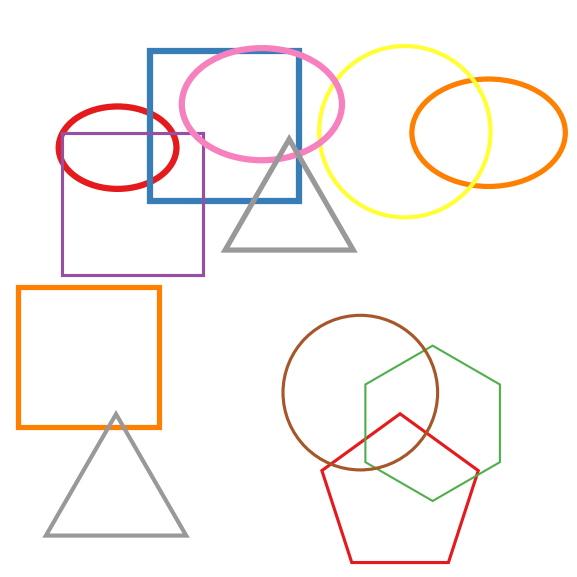[{"shape": "pentagon", "thickness": 1.5, "radius": 0.71, "center": [0.693, 0.14]}, {"shape": "oval", "thickness": 3, "radius": 0.51, "center": [0.204, 0.743]}, {"shape": "square", "thickness": 3, "radius": 0.65, "center": [0.388, 0.781]}, {"shape": "hexagon", "thickness": 1, "radius": 0.67, "center": [0.749, 0.266]}, {"shape": "square", "thickness": 1.5, "radius": 0.61, "center": [0.23, 0.646]}, {"shape": "square", "thickness": 2.5, "radius": 0.61, "center": [0.153, 0.381]}, {"shape": "oval", "thickness": 2.5, "radius": 0.66, "center": [0.846, 0.769]}, {"shape": "circle", "thickness": 2, "radius": 0.74, "center": [0.701, 0.771]}, {"shape": "circle", "thickness": 1.5, "radius": 0.67, "center": [0.624, 0.319]}, {"shape": "oval", "thickness": 3, "radius": 0.69, "center": [0.453, 0.819]}, {"shape": "triangle", "thickness": 2, "radius": 0.7, "center": [0.201, 0.142]}, {"shape": "triangle", "thickness": 2.5, "radius": 0.64, "center": [0.501, 0.63]}]